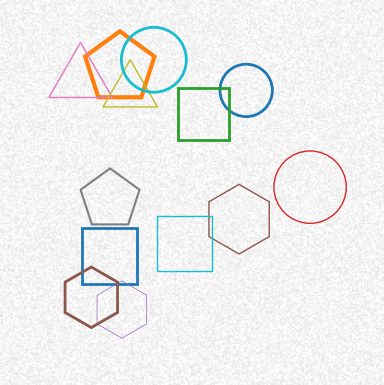[{"shape": "square", "thickness": 2, "radius": 0.36, "center": [0.285, 0.335]}, {"shape": "circle", "thickness": 2, "radius": 0.34, "center": [0.639, 0.765]}, {"shape": "pentagon", "thickness": 3, "radius": 0.47, "center": [0.311, 0.824]}, {"shape": "square", "thickness": 2, "radius": 0.33, "center": [0.529, 0.704]}, {"shape": "circle", "thickness": 1, "radius": 0.47, "center": [0.805, 0.514]}, {"shape": "hexagon", "thickness": 0.5, "radius": 0.37, "center": [0.317, 0.196]}, {"shape": "hexagon", "thickness": 1, "radius": 0.45, "center": [0.621, 0.431]}, {"shape": "hexagon", "thickness": 2, "radius": 0.39, "center": [0.237, 0.228]}, {"shape": "triangle", "thickness": 1, "radius": 0.48, "center": [0.209, 0.794]}, {"shape": "pentagon", "thickness": 1.5, "radius": 0.4, "center": [0.286, 0.482]}, {"shape": "triangle", "thickness": 1, "radius": 0.41, "center": [0.338, 0.763]}, {"shape": "square", "thickness": 1, "radius": 0.36, "center": [0.479, 0.367]}, {"shape": "circle", "thickness": 2, "radius": 0.42, "center": [0.4, 0.845]}]